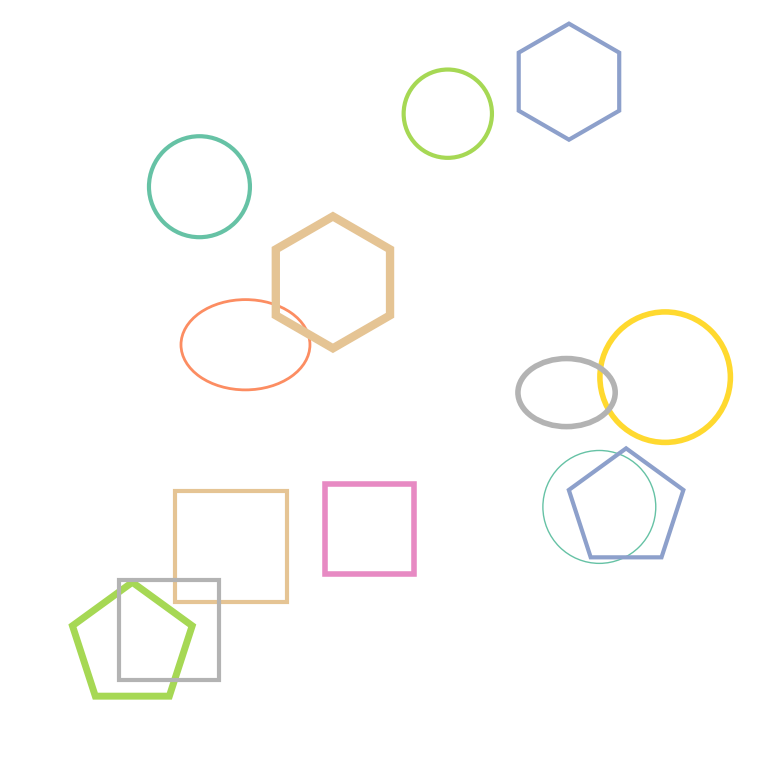[{"shape": "circle", "thickness": 1.5, "radius": 0.33, "center": [0.259, 0.758]}, {"shape": "circle", "thickness": 0.5, "radius": 0.37, "center": [0.778, 0.342]}, {"shape": "oval", "thickness": 1, "radius": 0.42, "center": [0.319, 0.552]}, {"shape": "pentagon", "thickness": 1.5, "radius": 0.39, "center": [0.813, 0.339]}, {"shape": "hexagon", "thickness": 1.5, "radius": 0.38, "center": [0.739, 0.894]}, {"shape": "square", "thickness": 2, "radius": 0.29, "center": [0.479, 0.313]}, {"shape": "pentagon", "thickness": 2.5, "radius": 0.41, "center": [0.172, 0.162]}, {"shape": "circle", "thickness": 1.5, "radius": 0.29, "center": [0.582, 0.852]}, {"shape": "circle", "thickness": 2, "radius": 0.42, "center": [0.864, 0.51]}, {"shape": "square", "thickness": 1.5, "radius": 0.36, "center": [0.3, 0.29]}, {"shape": "hexagon", "thickness": 3, "radius": 0.43, "center": [0.432, 0.633]}, {"shape": "oval", "thickness": 2, "radius": 0.32, "center": [0.736, 0.49]}, {"shape": "square", "thickness": 1.5, "radius": 0.32, "center": [0.219, 0.182]}]